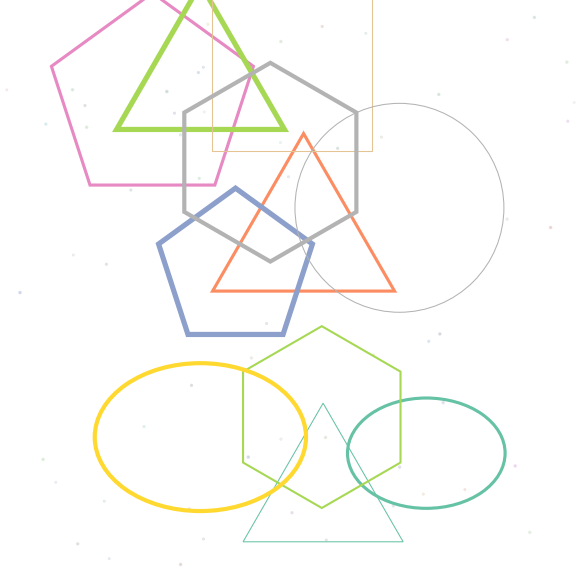[{"shape": "triangle", "thickness": 0.5, "radius": 0.8, "center": [0.559, 0.141]}, {"shape": "oval", "thickness": 1.5, "radius": 0.68, "center": [0.738, 0.214]}, {"shape": "triangle", "thickness": 1.5, "radius": 0.91, "center": [0.526, 0.586]}, {"shape": "pentagon", "thickness": 2.5, "radius": 0.7, "center": [0.408, 0.533]}, {"shape": "pentagon", "thickness": 1.5, "radius": 0.92, "center": [0.264, 0.827]}, {"shape": "triangle", "thickness": 2.5, "radius": 0.84, "center": [0.347, 0.859]}, {"shape": "hexagon", "thickness": 1, "radius": 0.79, "center": [0.557, 0.277]}, {"shape": "oval", "thickness": 2, "radius": 0.91, "center": [0.347, 0.242]}, {"shape": "square", "thickness": 0.5, "radius": 0.69, "center": [0.505, 0.876]}, {"shape": "circle", "thickness": 0.5, "radius": 0.9, "center": [0.692, 0.639]}, {"shape": "hexagon", "thickness": 2, "radius": 0.86, "center": [0.468, 0.718]}]